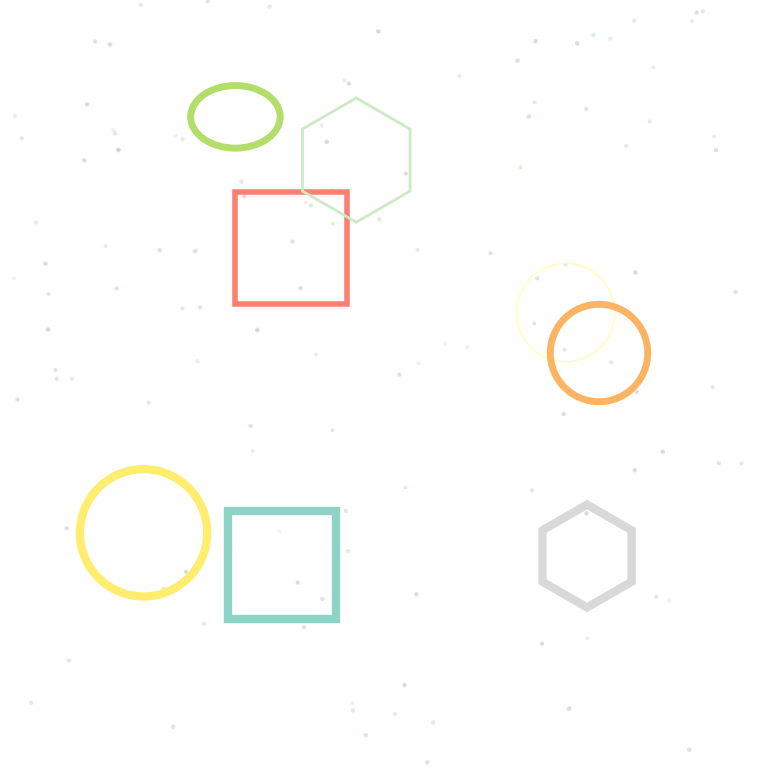[{"shape": "square", "thickness": 3, "radius": 0.35, "center": [0.366, 0.266]}, {"shape": "circle", "thickness": 0.5, "radius": 0.32, "center": [0.734, 0.594]}, {"shape": "square", "thickness": 2, "radius": 0.36, "center": [0.378, 0.678]}, {"shape": "circle", "thickness": 2.5, "radius": 0.32, "center": [0.778, 0.542]}, {"shape": "oval", "thickness": 2.5, "radius": 0.29, "center": [0.306, 0.848]}, {"shape": "hexagon", "thickness": 3, "radius": 0.33, "center": [0.762, 0.278]}, {"shape": "hexagon", "thickness": 1, "radius": 0.4, "center": [0.463, 0.792]}, {"shape": "circle", "thickness": 3, "radius": 0.41, "center": [0.186, 0.308]}]